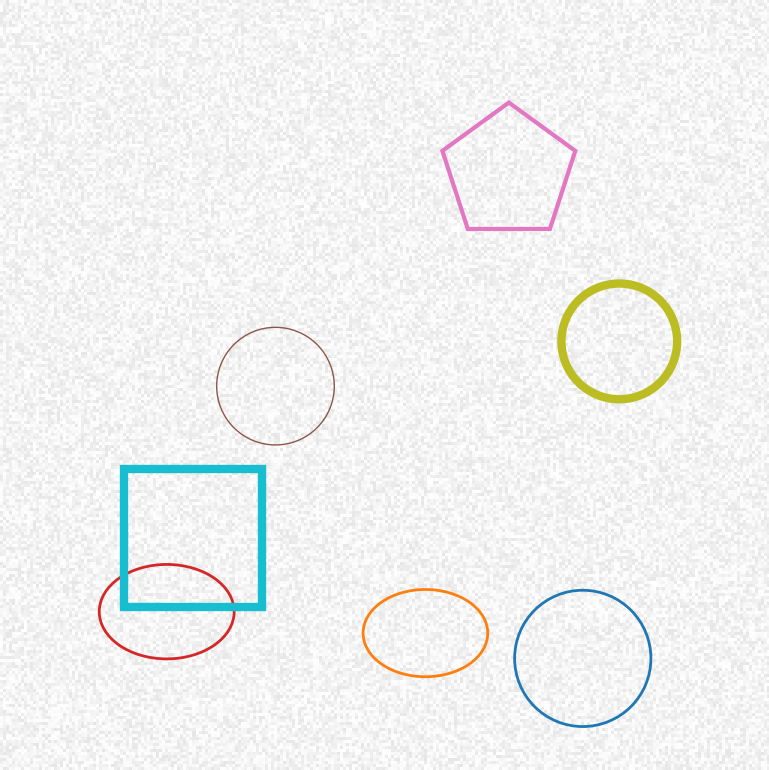[{"shape": "circle", "thickness": 1, "radius": 0.44, "center": [0.757, 0.145]}, {"shape": "oval", "thickness": 1, "radius": 0.4, "center": [0.553, 0.178]}, {"shape": "oval", "thickness": 1, "radius": 0.44, "center": [0.217, 0.206]}, {"shape": "circle", "thickness": 0.5, "radius": 0.38, "center": [0.358, 0.499]}, {"shape": "pentagon", "thickness": 1.5, "radius": 0.45, "center": [0.661, 0.776]}, {"shape": "circle", "thickness": 3, "radius": 0.38, "center": [0.804, 0.557]}, {"shape": "square", "thickness": 3, "radius": 0.45, "center": [0.251, 0.301]}]